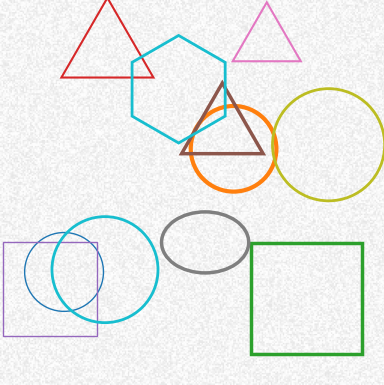[{"shape": "circle", "thickness": 1, "radius": 0.51, "center": [0.166, 0.294]}, {"shape": "circle", "thickness": 3, "radius": 0.56, "center": [0.607, 0.614]}, {"shape": "square", "thickness": 2.5, "radius": 0.72, "center": [0.795, 0.224]}, {"shape": "triangle", "thickness": 1.5, "radius": 0.69, "center": [0.279, 0.868]}, {"shape": "square", "thickness": 1, "radius": 0.61, "center": [0.13, 0.249]}, {"shape": "triangle", "thickness": 2.5, "radius": 0.61, "center": [0.578, 0.662]}, {"shape": "triangle", "thickness": 1.5, "radius": 0.51, "center": [0.693, 0.892]}, {"shape": "oval", "thickness": 2.5, "radius": 0.57, "center": [0.533, 0.37]}, {"shape": "circle", "thickness": 2, "radius": 0.73, "center": [0.853, 0.624]}, {"shape": "circle", "thickness": 2, "radius": 0.69, "center": [0.273, 0.3]}, {"shape": "hexagon", "thickness": 2, "radius": 0.7, "center": [0.464, 0.768]}]